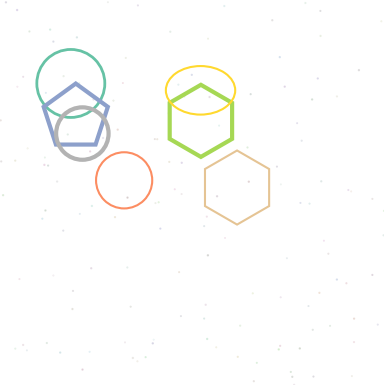[{"shape": "circle", "thickness": 2, "radius": 0.44, "center": [0.184, 0.783]}, {"shape": "circle", "thickness": 1.5, "radius": 0.36, "center": [0.322, 0.532]}, {"shape": "pentagon", "thickness": 3, "radius": 0.44, "center": [0.197, 0.695]}, {"shape": "hexagon", "thickness": 3, "radius": 0.47, "center": [0.522, 0.686]}, {"shape": "oval", "thickness": 1.5, "radius": 0.45, "center": [0.521, 0.765]}, {"shape": "hexagon", "thickness": 1.5, "radius": 0.48, "center": [0.616, 0.513]}, {"shape": "circle", "thickness": 3, "radius": 0.34, "center": [0.214, 0.653]}]